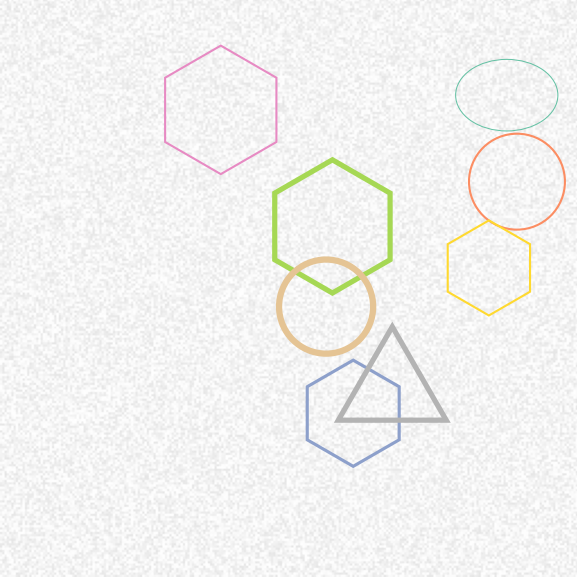[{"shape": "oval", "thickness": 0.5, "radius": 0.44, "center": [0.877, 0.834]}, {"shape": "circle", "thickness": 1, "radius": 0.42, "center": [0.895, 0.685]}, {"shape": "hexagon", "thickness": 1.5, "radius": 0.46, "center": [0.612, 0.284]}, {"shape": "hexagon", "thickness": 1, "radius": 0.56, "center": [0.382, 0.809]}, {"shape": "hexagon", "thickness": 2.5, "radius": 0.58, "center": [0.576, 0.607]}, {"shape": "hexagon", "thickness": 1, "radius": 0.41, "center": [0.847, 0.535]}, {"shape": "circle", "thickness": 3, "radius": 0.41, "center": [0.565, 0.468]}, {"shape": "triangle", "thickness": 2.5, "radius": 0.54, "center": [0.679, 0.326]}]